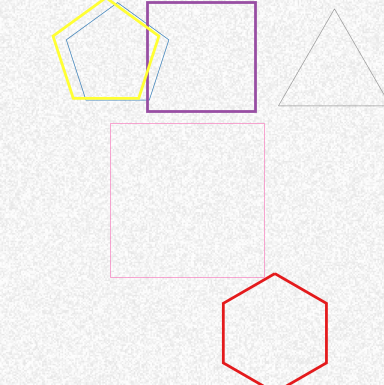[{"shape": "hexagon", "thickness": 2, "radius": 0.77, "center": [0.714, 0.135]}, {"shape": "pentagon", "thickness": 0.5, "radius": 0.7, "center": [0.305, 0.853]}, {"shape": "square", "thickness": 2, "radius": 0.71, "center": [0.522, 0.853]}, {"shape": "pentagon", "thickness": 2, "radius": 0.72, "center": [0.275, 0.862]}, {"shape": "square", "thickness": 0.5, "radius": 1.0, "center": [0.486, 0.48]}, {"shape": "triangle", "thickness": 0.5, "radius": 0.84, "center": [0.869, 0.809]}]